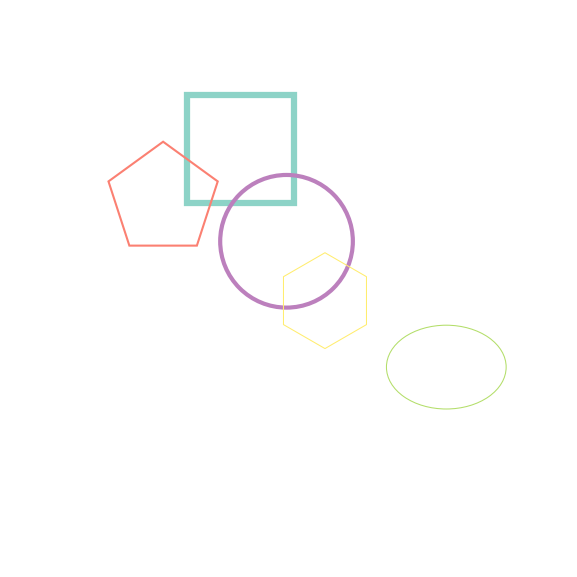[{"shape": "square", "thickness": 3, "radius": 0.46, "center": [0.416, 0.741]}, {"shape": "pentagon", "thickness": 1, "radius": 0.5, "center": [0.282, 0.654]}, {"shape": "oval", "thickness": 0.5, "radius": 0.52, "center": [0.773, 0.363]}, {"shape": "circle", "thickness": 2, "radius": 0.57, "center": [0.496, 0.581]}, {"shape": "hexagon", "thickness": 0.5, "radius": 0.41, "center": [0.563, 0.479]}]